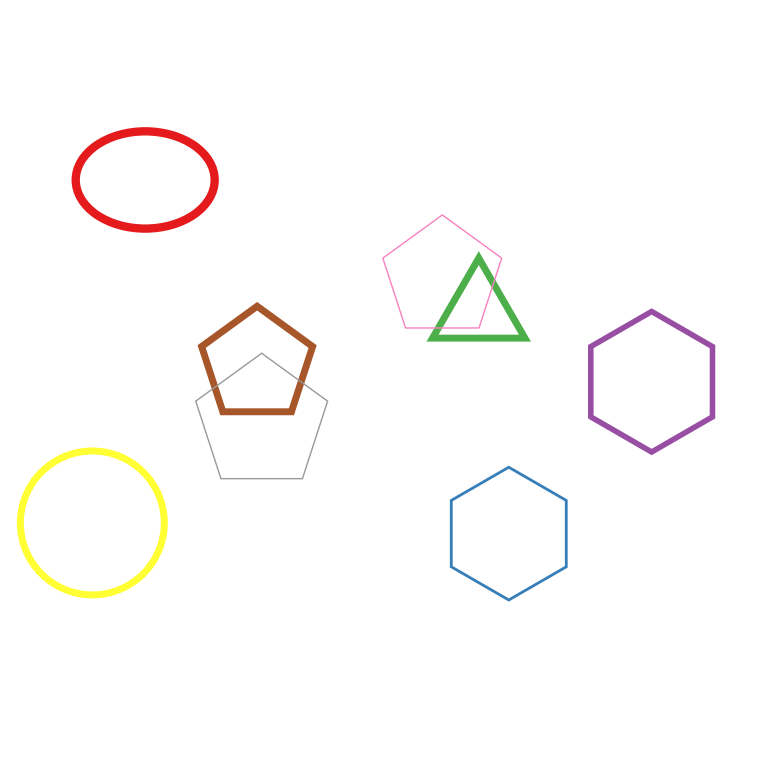[{"shape": "oval", "thickness": 3, "radius": 0.45, "center": [0.189, 0.766]}, {"shape": "hexagon", "thickness": 1, "radius": 0.43, "center": [0.661, 0.307]}, {"shape": "triangle", "thickness": 2.5, "radius": 0.35, "center": [0.622, 0.596]}, {"shape": "hexagon", "thickness": 2, "radius": 0.46, "center": [0.846, 0.504]}, {"shape": "circle", "thickness": 2.5, "radius": 0.47, "center": [0.12, 0.321]}, {"shape": "pentagon", "thickness": 2.5, "radius": 0.38, "center": [0.334, 0.527]}, {"shape": "pentagon", "thickness": 0.5, "radius": 0.41, "center": [0.574, 0.64]}, {"shape": "pentagon", "thickness": 0.5, "radius": 0.45, "center": [0.34, 0.451]}]